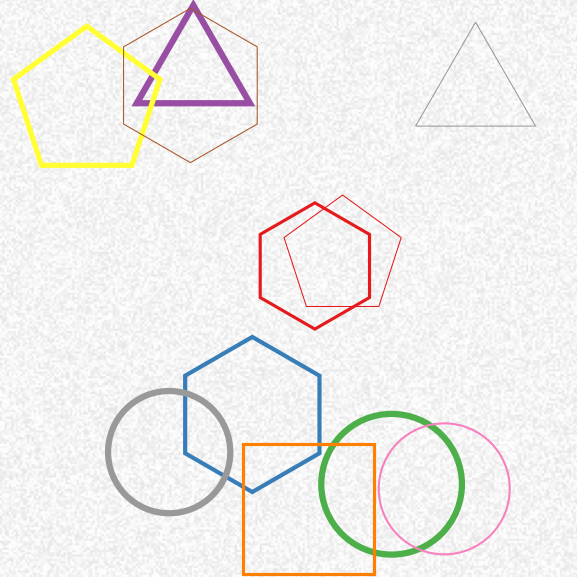[{"shape": "hexagon", "thickness": 1.5, "radius": 0.55, "center": [0.545, 0.539]}, {"shape": "pentagon", "thickness": 0.5, "radius": 0.53, "center": [0.593, 0.555]}, {"shape": "hexagon", "thickness": 2, "radius": 0.67, "center": [0.437, 0.281]}, {"shape": "circle", "thickness": 3, "radius": 0.61, "center": [0.678, 0.161]}, {"shape": "triangle", "thickness": 3, "radius": 0.57, "center": [0.335, 0.877]}, {"shape": "square", "thickness": 1.5, "radius": 0.56, "center": [0.534, 0.117]}, {"shape": "pentagon", "thickness": 2.5, "radius": 0.67, "center": [0.15, 0.821]}, {"shape": "hexagon", "thickness": 0.5, "radius": 0.67, "center": [0.33, 0.851]}, {"shape": "circle", "thickness": 1, "radius": 0.57, "center": [0.769, 0.153]}, {"shape": "circle", "thickness": 3, "radius": 0.53, "center": [0.293, 0.216]}, {"shape": "triangle", "thickness": 0.5, "radius": 0.6, "center": [0.824, 0.841]}]